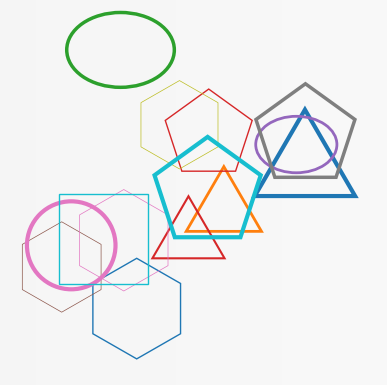[{"shape": "hexagon", "thickness": 1, "radius": 0.65, "center": [0.353, 0.198]}, {"shape": "triangle", "thickness": 3, "radius": 0.75, "center": [0.787, 0.566]}, {"shape": "triangle", "thickness": 2, "radius": 0.56, "center": [0.578, 0.455]}, {"shape": "oval", "thickness": 2.5, "radius": 0.69, "center": [0.311, 0.87]}, {"shape": "pentagon", "thickness": 1, "radius": 0.59, "center": [0.539, 0.651]}, {"shape": "triangle", "thickness": 1.5, "radius": 0.54, "center": [0.486, 0.383]}, {"shape": "oval", "thickness": 2, "radius": 0.52, "center": [0.765, 0.625]}, {"shape": "hexagon", "thickness": 0.5, "radius": 0.59, "center": [0.159, 0.307]}, {"shape": "hexagon", "thickness": 0.5, "radius": 0.66, "center": [0.319, 0.376]}, {"shape": "circle", "thickness": 3, "radius": 0.57, "center": [0.184, 0.363]}, {"shape": "pentagon", "thickness": 2.5, "radius": 0.67, "center": [0.788, 0.648]}, {"shape": "hexagon", "thickness": 0.5, "radius": 0.57, "center": [0.463, 0.676]}, {"shape": "square", "thickness": 1, "radius": 0.58, "center": [0.267, 0.379]}, {"shape": "pentagon", "thickness": 3, "radius": 0.72, "center": [0.536, 0.5]}]